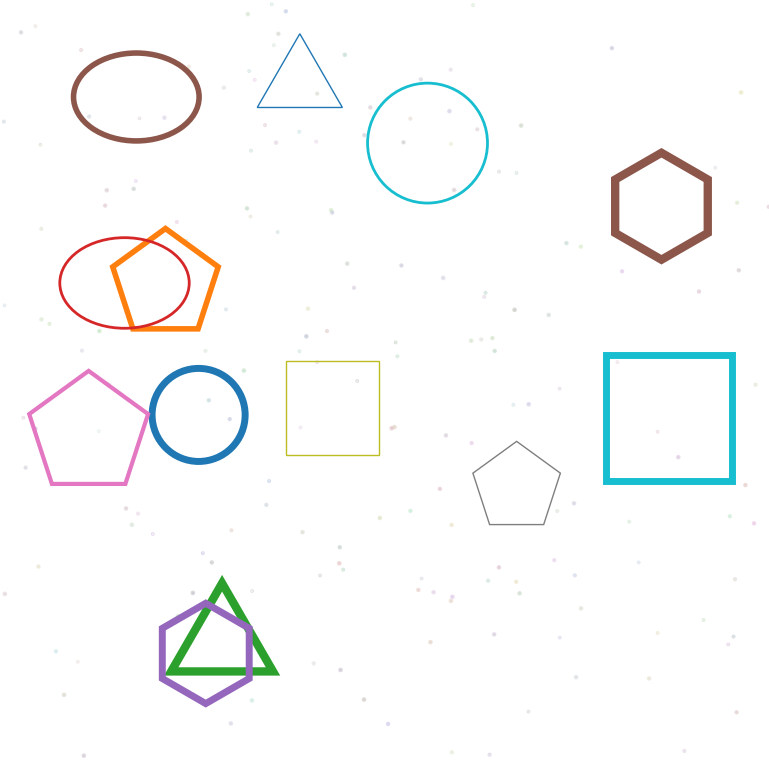[{"shape": "triangle", "thickness": 0.5, "radius": 0.32, "center": [0.389, 0.892]}, {"shape": "circle", "thickness": 2.5, "radius": 0.3, "center": [0.258, 0.461]}, {"shape": "pentagon", "thickness": 2, "radius": 0.36, "center": [0.215, 0.631]}, {"shape": "triangle", "thickness": 3, "radius": 0.38, "center": [0.288, 0.166]}, {"shape": "oval", "thickness": 1, "radius": 0.42, "center": [0.162, 0.633]}, {"shape": "hexagon", "thickness": 2.5, "radius": 0.33, "center": [0.267, 0.151]}, {"shape": "hexagon", "thickness": 3, "radius": 0.35, "center": [0.859, 0.732]}, {"shape": "oval", "thickness": 2, "radius": 0.41, "center": [0.177, 0.874]}, {"shape": "pentagon", "thickness": 1.5, "radius": 0.41, "center": [0.115, 0.437]}, {"shape": "pentagon", "thickness": 0.5, "radius": 0.3, "center": [0.671, 0.367]}, {"shape": "square", "thickness": 0.5, "radius": 0.3, "center": [0.432, 0.47]}, {"shape": "circle", "thickness": 1, "radius": 0.39, "center": [0.555, 0.814]}, {"shape": "square", "thickness": 2.5, "radius": 0.41, "center": [0.869, 0.457]}]